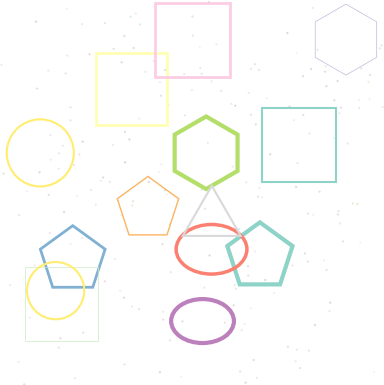[{"shape": "pentagon", "thickness": 3, "radius": 0.45, "center": [0.675, 0.333]}, {"shape": "square", "thickness": 1.5, "radius": 0.48, "center": [0.777, 0.624]}, {"shape": "square", "thickness": 2, "radius": 0.46, "center": [0.341, 0.769]}, {"shape": "hexagon", "thickness": 0.5, "radius": 0.46, "center": [0.899, 0.897]}, {"shape": "oval", "thickness": 2.5, "radius": 0.46, "center": [0.549, 0.352]}, {"shape": "pentagon", "thickness": 2, "radius": 0.44, "center": [0.189, 0.325]}, {"shape": "pentagon", "thickness": 1, "radius": 0.42, "center": [0.384, 0.458]}, {"shape": "hexagon", "thickness": 3, "radius": 0.47, "center": [0.535, 0.603]}, {"shape": "square", "thickness": 2, "radius": 0.48, "center": [0.5, 0.897]}, {"shape": "triangle", "thickness": 1.5, "radius": 0.43, "center": [0.55, 0.431]}, {"shape": "oval", "thickness": 3, "radius": 0.41, "center": [0.526, 0.166]}, {"shape": "square", "thickness": 0.5, "radius": 0.48, "center": [0.16, 0.21]}, {"shape": "circle", "thickness": 1.5, "radius": 0.37, "center": [0.144, 0.245]}, {"shape": "circle", "thickness": 1.5, "radius": 0.44, "center": [0.105, 0.603]}]